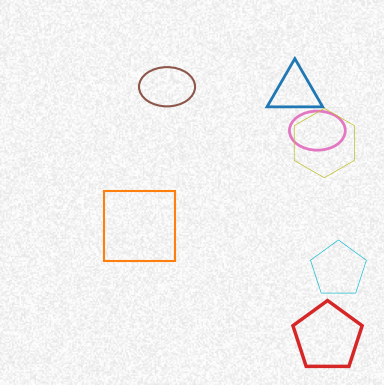[{"shape": "triangle", "thickness": 2, "radius": 0.42, "center": [0.766, 0.764]}, {"shape": "square", "thickness": 1.5, "radius": 0.46, "center": [0.362, 0.413]}, {"shape": "pentagon", "thickness": 2.5, "radius": 0.47, "center": [0.851, 0.125]}, {"shape": "oval", "thickness": 1.5, "radius": 0.36, "center": [0.434, 0.775]}, {"shape": "oval", "thickness": 2, "radius": 0.36, "center": [0.824, 0.661]}, {"shape": "hexagon", "thickness": 0.5, "radius": 0.45, "center": [0.842, 0.628]}, {"shape": "pentagon", "thickness": 0.5, "radius": 0.38, "center": [0.879, 0.3]}]